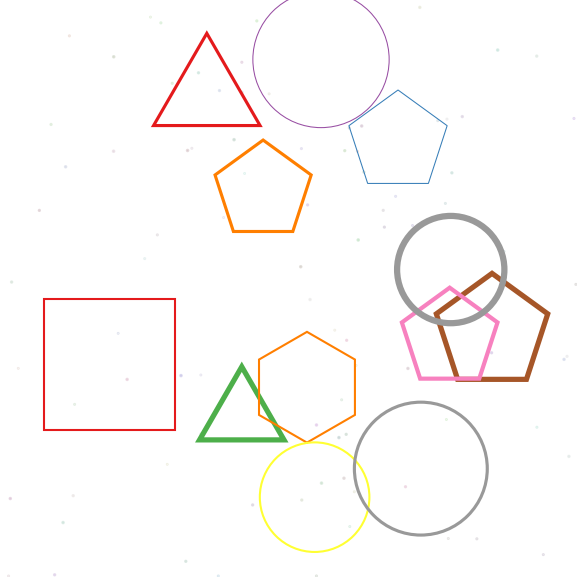[{"shape": "square", "thickness": 1, "radius": 0.57, "center": [0.19, 0.367]}, {"shape": "triangle", "thickness": 1.5, "radius": 0.53, "center": [0.358, 0.835]}, {"shape": "pentagon", "thickness": 0.5, "radius": 0.45, "center": [0.689, 0.754]}, {"shape": "triangle", "thickness": 2.5, "radius": 0.42, "center": [0.419, 0.28]}, {"shape": "circle", "thickness": 0.5, "radius": 0.59, "center": [0.556, 0.896]}, {"shape": "pentagon", "thickness": 1.5, "radius": 0.44, "center": [0.456, 0.669]}, {"shape": "hexagon", "thickness": 1, "radius": 0.48, "center": [0.532, 0.329]}, {"shape": "circle", "thickness": 1, "radius": 0.47, "center": [0.545, 0.138]}, {"shape": "pentagon", "thickness": 2.5, "radius": 0.51, "center": [0.852, 0.424]}, {"shape": "pentagon", "thickness": 2, "radius": 0.44, "center": [0.779, 0.414]}, {"shape": "circle", "thickness": 1.5, "radius": 0.58, "center": [0.729, 0.188]}, {"shape": "circle", "thickness": 3, "radius": 0.46, "center": [0.781, 0.532]}]